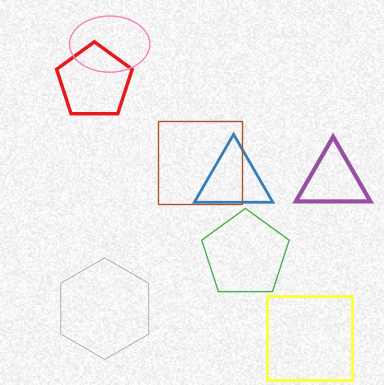[{"shape": "pentagon", "thickness": 2.5, "radius": 0.52, "center": [0.245, 0.788]}, {"shape": "triangle", "thickness": 2, "radius": 0.59, "center": [0.607, 0.533]}, {"shape": "pentagon", "thickness": 1, "radius": 0.6, "center": [0.638, 0.339]}, {"shape": "triangle", "thickness": 3, "radius": 0.56, "center": [0.865, 0.533]}, {"shape": "square", "thickness": 2, "radius": 0.55, "center": [0.804, 0.121]}, {"shape": "square", "thickness": 1, "radius": 0.54, "center": [0.52, 0.578]}, {"shape": "oval", "thickness": 1, "radius": 0.52, "center": [0.285, 0.885]}, {"shape": "hexagon", "thickness": 0.5, "radius": 0.66, "center": [0.272, 0.198]}]